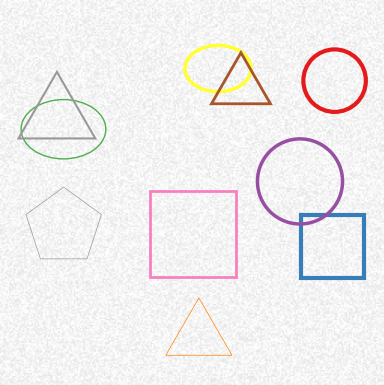[{"shape": "circle", "thickness": 3, "radius": 0.41, "center": [0.869, 0.79]}, {"shape": "square", "thickness": 3, "radius": 0.41, "center": [0.863, 0.361]}, {"shape": "oval", "thickness": 1, "radius": 0.55, "center": [0.165, 0.664]}, {"shape": "circle", "thickness": 2.5, "radius": 0.55, "center": [0.779, 0.529]}, {"shape": "triangle", "thickness": 0.5, "radius": 0.5, "center": [0.517, 0.127]}, {"shape": "oval", "thickness": 2.5, "radius": 0.43, "center": [0.566, 0.822]}, {"shape": "triangle", "thickness": 2, "radius": 0.44, "center": [0.626, 0.775]}, {"shape": "square", "thickness": 2, "radius": 0.56, "center": [0.502, 0.392]}, {"shape": "pentagon", "thickness": 0.5, "radius": 0.51, "center": [0.165, 0.411]}, {"shape": "triangle", "thickness": 1.5, "radius": 0.58, "center": [0.148, 0.698]}]